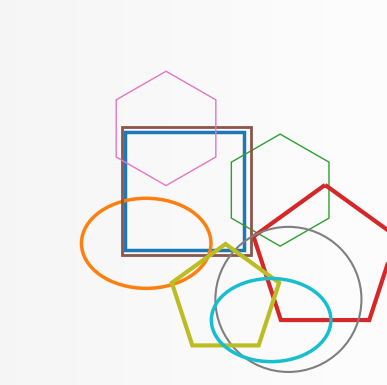[{"shape": "square", "thickness": 2.5, "radius": 0.77, "center": [0.476, 0.503]}, {"shape": "oval", "thickness": 2.5, "radius": 0.84, "center": [0.377, 0.368]}, {"shape": "hexagon", "thickness": 1, "radius": 0.73, "center": [0.723, 0.506]}, {"shape": "pentagon", "thickness": 3, "radius": 0.97, "center": [0.839, 0.326]}, {"shape": "square", "thickness": 2, "radius": 0.83, "center": [0.482, 0.504]}, {"shape": "hexagon", "thickness": 1, "radius": 0.74, "center": [0.428, 0.666]}, {"shape": "circle", "thickness": 1.5, "radius": 0.94, "center": [0.744, 0.222]}, {"shape": "pentagon", "thickness": 3, "radius": 0.73, "center": [0.582, 0.221]}, {"shape": "oval", "thickness": 2.5, "radius": 0.77, "center": [0.7, 0.169]}]